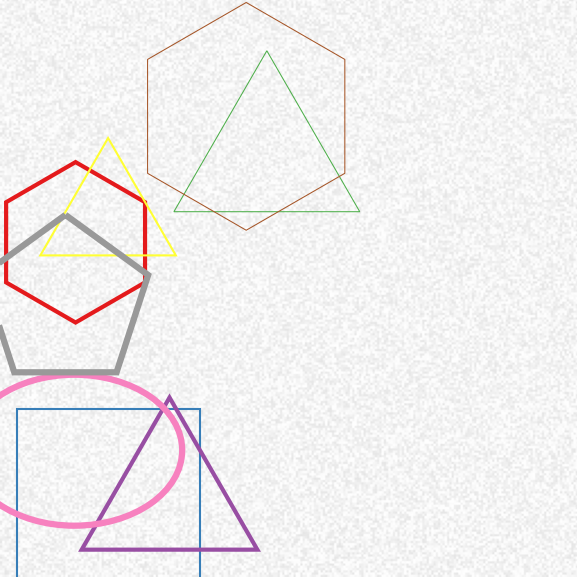[{"shape": "hexagon", "thickness": 2, "radius": 0.69, "center": [0.131, 0.58]}, {"shape": "square", "thickness": 1, "radius": 0.79, "center": [0.188, 0.132]}, {"shape": "triangle", "thickness": 0.5, "radius": 0.93, "center": [0.462, 0.725]}, {"shape": "triangle", "thickness": 2, "radius": 0.88, "center": [0.294, 0.135]}, {"shape": "triangle", "thickness": 1, "radius": 0.68, "center": [0.187, 0.625]}, {"shape": "hexagon", "thickness": 0.5, "radius": 0.99, "center": [0.426, 0.798]}, {"shape": "oval", "thickness": 3, "radius": 0.93, "center": [0.129, 0.22]}, {"shape": "pentagon", "thickness": 3, "radius": 0.75, "center": [0.113, 0.476]}]